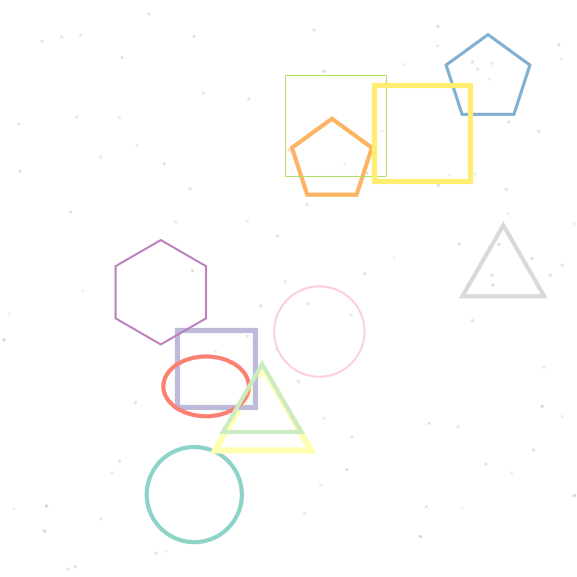[{"shape": "circle", "thickness": 2, "radius": 0.41, "center": [0.336, 0.143]}, {"shape": "triangle", "thickness": 3, "radius": 0.48, "center": [0.456, 0.267]}, {"shape": "square", "thickness": 2.5, "radius": 0.34, "center": [0.374, 0.361]}, {"shape": "oval", "thickness": 2, "radius": 0.37, "center": [0.357, 0.33]}, {"shape": "pentagon", "thickness": 1.5, "radius": 0.38, "center": [0.845, 0.863]}, {"shape": "pentagon", "thickness": 2, "radius": 0.36, "center": [0.575, 0.721]}, {"shape": "square", "thickness": 0.5, "radius": 0.44, "center": [0.581, 0.782]}, {"shape": "circle", "thickness": 1, "radius": 0.39, "center": [0.553, 0.425]}, {"shape": "triangle", "thickness": 2, "radius": 0.41, "center": [0.872, 0.527]}, {"shape": "hexagon", "thickness": 1, "radius": 0.45, "center": [0.278, 0.493]}, {"shape": "triangle", "thickness": 2, "radius": 0.39, "center": [0.454, 0.29]}, {"shape": "square", "thickness": 2.5, "radius": 0.42, "center": [0.731, 0.769]}]